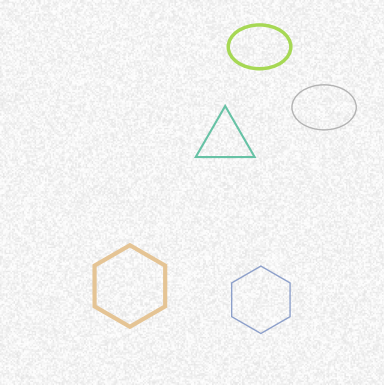[{"shape": "triangle", "thickness": 1.5, "radius": 0.44, "center": [0.585, 0.636]}, {"shape": "hexagon", "thickness": 1, "radius": 0.44, "center": [0.678, 0.221]}, {"shape": "oval", "thickness": 2.5, "radius": 0.41, "center": [0.674, 0.878]}, {"shape": "hexagon", "thickness": 3, "radius": 0.53, "center": [0.337, 0.257]}, {"shape": "oval", "thickness": 1, "radius": 0.42, "center": [0.842, 0.721]}]